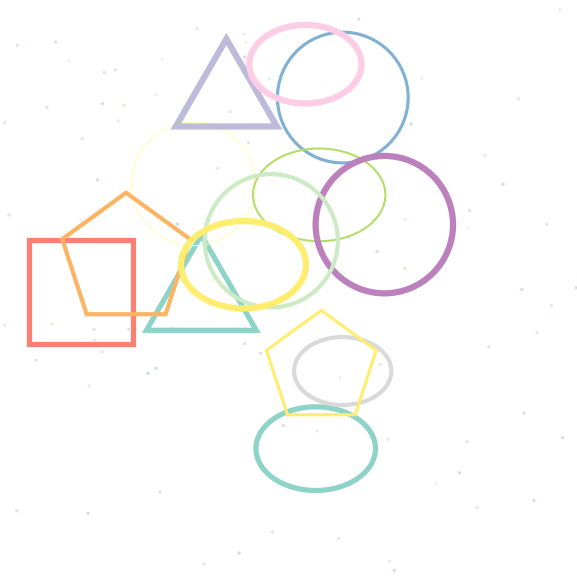[{"shape": "triangle", "thickness": 2.5, "radius": 0.55, "center": [0.349, 0.482]}, {"shape": "oval", "thickness": 2.5, "radius": 0.52, "center": [0.547, 0.222]}, {"shape": "circle", "thickness": 0.5, "radius": 0.54, "center": [0.335, 0.681]}, {"shape": "triangle", "thickness": 3, "radius": 0.51, "center": [0.392, 0.831]}, {"shape": "square", "thickness": 2.5, "radius": 0.45, "center": [0.14, 0.493]}, {"shape": "circle", "thickness": 1.5, "radius": 0.57, "center": [0.594, 0.83]}, {"shape": "pentagon", "thickness": 2, "radius": 0.58, "center": [0.218, 0.549]}, {"shape": "oval", "thickness": 1, "radius": 0.57, "center": [0.553, 0.662]}, {"shape": "oval", "thickness": 3, "radius": 0.49, "center": [0.529, 0.888]}, {"shape": "oval", "thickness": 2, "radius": 0.42, "center": [0.593, 0.357]}, {"shape": "circle", "thickness": 3, "radius": 0.59, "center": [0.666, 0.61]}, {"shape": "circle", "thickness": 2, "radius": 0.58, "center": [0.47, 0.582]}, {"shape": "oval", "thickness": 3, "radius": 0.54, "center": [0.422, 0.541]}, {"shape": "pentagon", "thickness": 1.5, "radius": 0.5, "center": [0.556, 0.362]}]